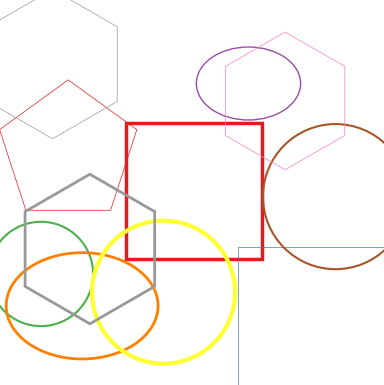[{"shape": "square", "thickness": 2.5, "radius": 0.88, "center": [0.503, 0.504]}, {"shape": "pentagon", "thickness": 0.5, "radius": 0.94, "center": [0.177, 0.605]}, {"shape": "square", "thickness": 0.5, "radius": 0.97, "center": [0.812, 0.165]}, {"shape": "circle", "thickness": 1.5, "radius": 0.68, "center": [0.106, 0.288]}, {"shape": "oval", "thickness": 1, "radius": 0.68, "center": [0.645, 0.783]}, {"shape": "oval", "thickness": 2, "radius": 0.99, "center": [0.213, 0.206]}, {"shape": "circle", "thickness": 3, "radius": 0.93, "center": [0.425, 0.241]}, {"shape": "circle", "thickness": 1.5, "radius": 0.94, "center": [0.872, 0.489]}, {"shape": "hexagon", "thickness": 0.5, "radius": 0.9, "center": [0.74, 0.738]}, {"shape": "hexagon", "thickness": 2, "radius": 0.97, "center": [0.233, 0.353]}, {"shape": "hexagon", "thickness": 0.5, "radius": 0.97, "center": [0.136, 0.833]}]